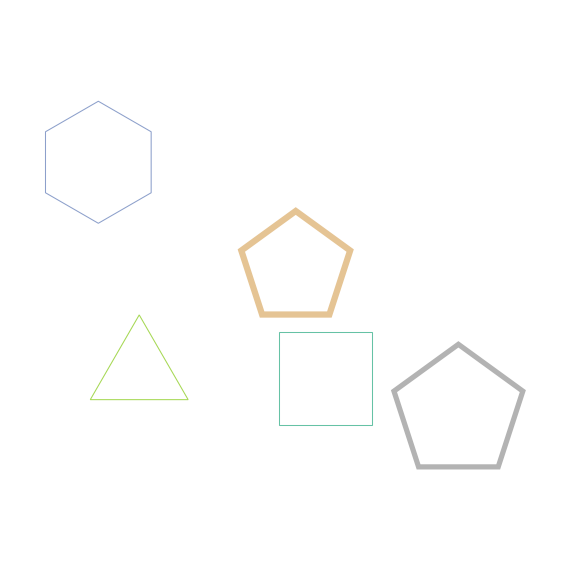[{"shape": "square", "thickness": 0.5, "radius": 0.4, "center": [0.563, 0.343]}, {"shape": "hexagon", "thickness": 0.5, "radius": 0.53, "center": [0.17, 0.718]}, {"shape": "triangle", "thickness": 0.5, "radius": 0.49, "center": [0.241, 0.356]}, {"shape": "pentagon", "thickness": 3, "radius": 0.5, "center": [0.512, 0.535]}, {"shape": "pentagon", "thickness": 2.5, "radius": 0.59, "center": [0.794, 0.286]}]